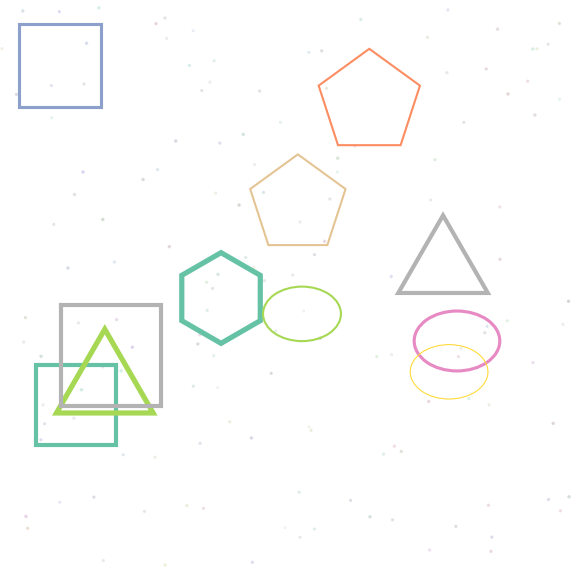[{"shape": "square", "thickness": 2, "radius": 0.35, "center": [0.132, 0.299]}, {"shape": "hexagon", "thickness": 2.5, "radius": 0.39, "center": [0.383, 0.483]}, {"shape": "pentagon", "thickness": 1, "radius": 0.46, "center": [0.639, 0.822]}, {"shape": "square", "thickness": 1.5, "radius": 0.36, "center": [0.104, 0.886]}, {"shape": "oval", "thickness": 1.5, "radius": 0.37, "center": [0.791, 0.409]}, {"shape": "oval", "thickness": 1, "radius": 0.34, "center": [0.523, 0.456]}, {"shape": "triangle", "thickness": 2.5, "radius": 0.48, "center": [0.181, 0.332]}, {"shape": "oval", "thickness": 0.5, "radius": 0.34, "center": [0.778, 0.355]}, {"shape": "pentagon", "thickness": 1, "radius": 0.43, "center": [0.516, 0.645]}, {"shape": "square", "thickness": 2, "radius": 0.43, "center": [0.192, 0.384]}, {"shape": "triangle", "thickness": 2, "radius": 0.45, "center": [0.767, 0.537]}]